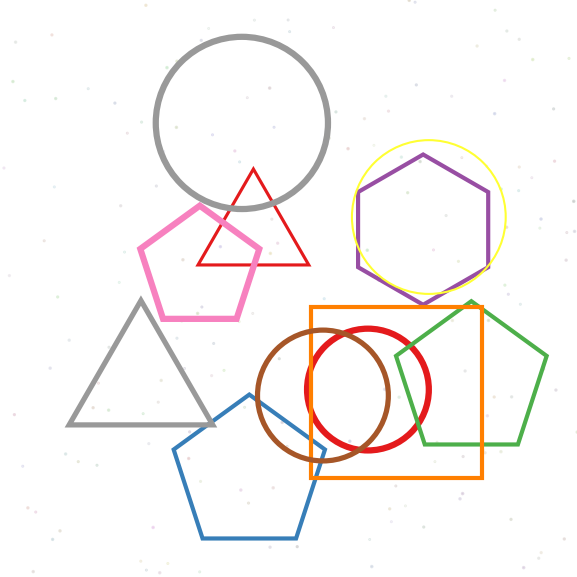[{"shape": "circle", "thickness": 3, "radius": 0.53, "center": [0.637, 0.325]}, {"shape": "triangle", "thickness": 1.5, "radius": 0.55, "center": [0.439, 0.596]}, {"shape": "pentagon", "thickness": 2, "radius": 0.69, "center": [0.432, 0.178]}, {"shape": "pentagon", "thickness": 2, "radius": 0.69, "center": [0.816, 0.34]}, {"shape": "hexagon", "thickness": 2, "radius": 0.65, "center": [0.733, 0.601]}, {"shape": "square", "thickness": 2, "radius": 0.74, "center": [0.686, 0.319]}, {"shape": "circle", "thickness": 1, "radius": 0.67, "center": [0.743, 0.623]}, {"shape": "circle", "thickness": 2.5, "radius": 0.57, "center": [0.559, 0.314]}, {"shape": "pentagon", "thickness": 3, "radius": 0.54, "center": [0.346, 0.535]}, {"shape": "circle", "thickness": 3, "radius": 0.75, "center": [0.419, 0.786]}, {"shape": "triangle", "thickness": 2.5, "radius": 0.72, "center": [0.244, 0.335]}]